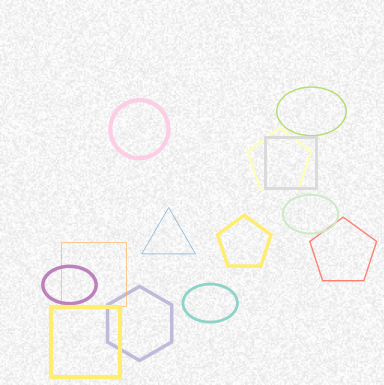[{"shape": "oval", "thickness": 2, "radius": 0.35, "center": [0.546, 0.213]}, {"shape": "pentagon", "thickness": 1.5, "radius": 0.43, "center": [0.726, 0.581]}, {"shape": "hexagon", "thickness": 2.5, "radius": 0.48, "center": [0.363, 0.16]}, {"shape": "pentagon", "thickness": 1, "radius": 0.46, "center": [0.891, 0.345]}, {"shape": "triangle", "thickness": 0.5, "radius": 0.4, "center": [0.438, 0.381]}, {"shape": "square", "thickness": 0.5, "radius": 0.42, "center": [0.243, 0.289]}, {"shape": "oval", "thickness": 1, "radius": 0.45, "center": [0.809, 0.711]}, {"shape": "circle", "thickness": 3, "radius": 0.38, "center": [0.362, 0.665]}, {"shape": "square", "thickness": 2, "radius": 0.33, "center": [0.755, 0.578]}, {"shape": "oval", "thickness": 2.5, "radius": 0.35, "center": [0.18, 0.26]}, {"shape": "oval", "thickness": 1.5, "radius": 0.36, "center": [0.807, 0.444]}, {"shape": "pentagon", "thickness": 2.5, "radius": 0.36, "center": [0.635, 0.368]}, {"shape": "square", "thickness": 3, "radius": 0.45, "center": [0.222, 0.111]}]